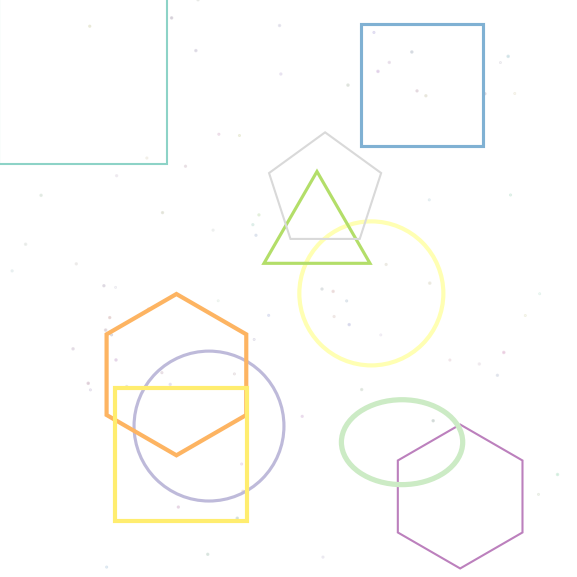[{"shape": "square", "thickness": 1, "radius": 0.73, "center": [0.144, 0.861]}, {"shape": "circle", "thickness": 2, "radius": 0.62, "center": [0.643, 0.491]}, {"shape": "circle", "thickness": 1.5, "radius": 0.65, "center": [0.362, 0.261]}, {"shape": "square", "thickness": 1.5, "radius": 0.53, "center": [0.731, 0.852]}, {"shape": "hexagon", "thickness": 2, "radius": 0.7, "center": [0.306, 0.35]}, {"shape": "triangle", "thickness": 1.5, "radius": 0.53, "center": [0.549, 0.596]}, {"shape": "pentagon", "thickness": 1, "radius": 0.51, "center": [0.563, 0.668]}, {"shape": "hexagon", "thickness": 1, "radius": 0.62, "center": [0.797, 0.139]}, {"shape": "oval", "thickness": 2.5, "radius": 0.53, "center": [0.696, 0.233]}, {"shape": "square", "thickness": 2, "radius": 0.57, "center": [0.313, 0.213]}]